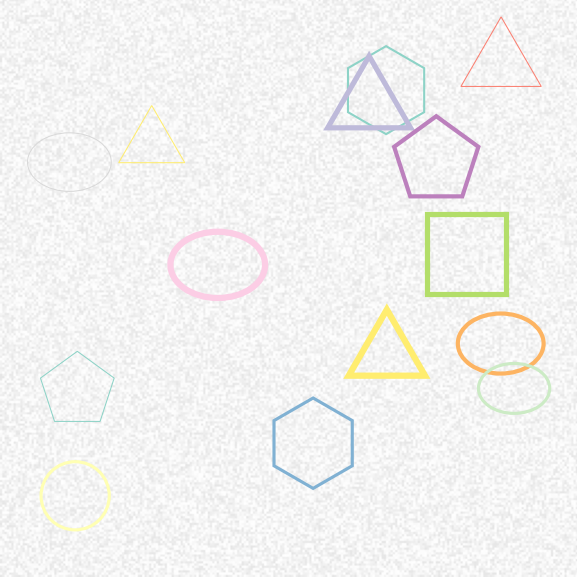[{"shape": "pentagon", "thickness": 0.5, "radius": 0.34, "center": [0.134, 0.324]}, {"shape": "hexagon", "thickness": 1, "radius": 0.38, "center": [0.669, 0.843]}, {"shape": "circle", "thickness": 1.5, "radius": 0.3, "center": [0.13, 0.141]}, {"shape": "triangle", "thickness": 2.5, "radius": 0.41, "center": [0.639, 0.819]}, {"shape": "triangle", "thickness": 0.5, "radius": 0.4, "center": [0.868, 0.89]}, {"shape": "hexagon", "thickness": 1.5, "radius": 0.39, "center": [0.542, 0.232]}, {"shape": "oval", "thickness": 2, "radius": 0.37, "center": [0.867, 0.404]}, {"shape": "square", "thickness": 2.5, "radius": 0.34, "center": [0.808, 0.559]}, {"shape": "oval", "thickness": 3, "radius": 0.41, "center": [0.377, 0.54]}, {"shape": "oval", "thickness": 0.5, "radius": 0.36, "center": [0.12, 0.718]}, {"shape": "pentagon", "thickness": 2, "radius": 0.38, "center": [0.755, 0.721]}, {"shape": "oval", "thickness": 1.5, "radius": 0.31, "center": [0.89, 0.327]}, {"shape": "triangle", "thickness": 3, "radius": 0.38, "center": [0.67, 0.387]}, {"shape": "triangle", "thickness": 0.5, "radius": 0.33, "center": [0.263, 0.75]}]